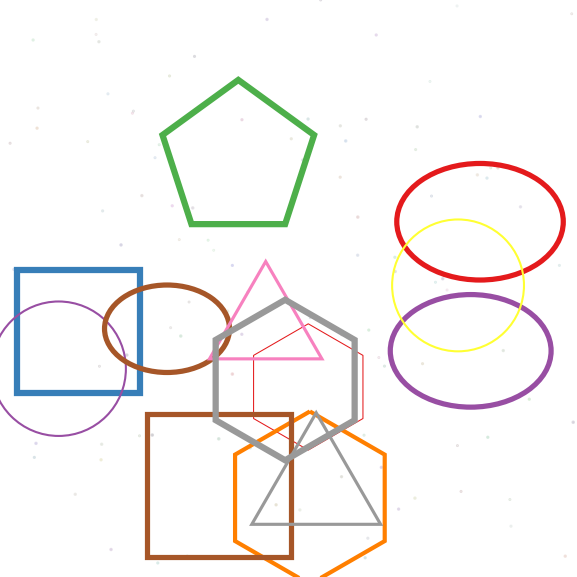[{"shape": "oval", "thickness": 2.5, "radius": 0.72, "center": [0.831, 0.615]}, {"shape": "hexagon", "thickness": 0.5, "radius": 0.55, "center": [0.534, 0.329]}, {"shape": "square", "thickness": 3, "radius": 0.53, "center": [0.136, 0.425]}, {"shape": "pentagon", "thickness": 3, "radius": 0.69, "center": [0.413, 0.723]}, {"shape": "circle", "thickness": 1, "radius": 0.58, "center": [0.102, 0.361]}, {"shape": "oval", "thickness": 2.5, "radius": 0.7, "center": [0.815, 0.392]}, {"shape": "hexagon", "thickness": 2, "radius": 0.75, "center": [0.537, 0.137]}, {"shape": "circle", "thickness": 1, "radius": 0.57, "center": [0.793, 0.505]}, {"shape": "oval", "thickness": 2.5, "radius": 0.54, "center": [0.289, 0.43]}, {"shape": "square", "thickness": 2.5, "radius": 0.62, "center": [0.379, 0.158]}, {"shape": "triangle", "thickness": 1.5, "radius": 0.56, "center": [0.46, 0.434]}, {"shape": "hexagon", "thickness": 3, "radius": 0.69, "center": [0.494, 0.341]}, {"shape": "triangle", "thickness": 1.5, "radius": 0.64, "center": [0.548, 0.156]}]